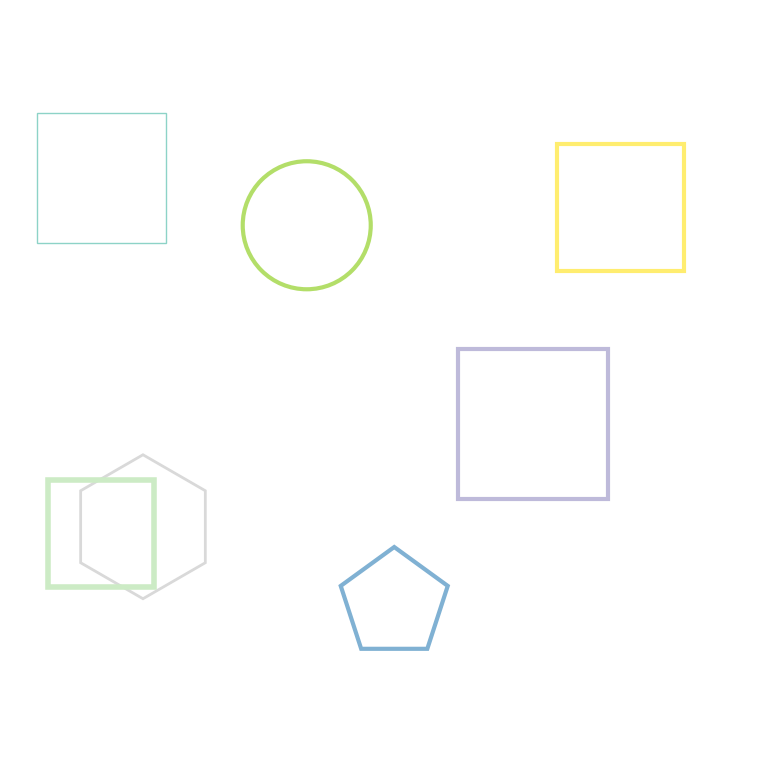[{"shape": "square", "thickness": 0.5, "radius": 0.42, "center": [0.132, 0.769]}, {"shape": "square", "thickness": 1.5, "radius": 0.49, "center": [0.692, 0.45]}, {"shape": "pentagon", "thickness": 1.5, "radius": 0.37, "center": [0.512, 0.217]}, {"shape": "circle", "thickness": 1.5, "radius": 0.42, "center": [0.398, 0.707]}, {"shape": "hexagon", "thickness": 1, "radius": 0.47, "center": [0.186, 0.316]}, {"shape": "square", "thickness": 2, "radius": 0.35, "center": [0.131, 0.307]}, {"shape": "square", "thickness": 1.5, "radius": 0.41, "center": [0.806, 0.731]}]